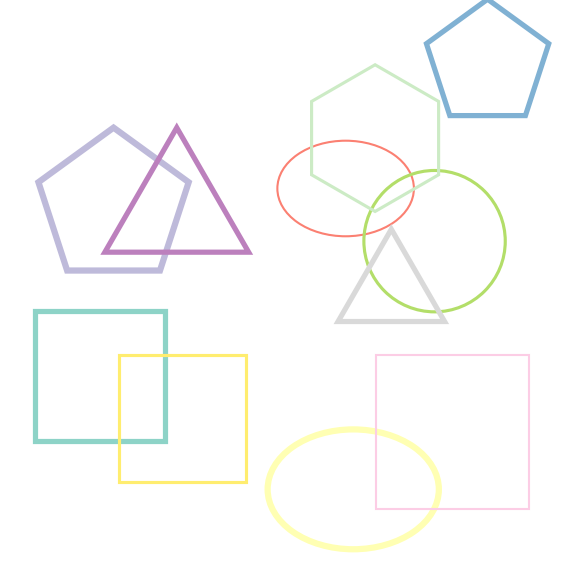[{"shape": "square", "thickness": 2.5, "radius": 0.56, "center": [0.174, 0.348]}, {"shape": "oval", "thickness": 3, "radius": 0.74, "center": [0.612, 0.152]}, {"shape": "pentagon", "thickness": 3, "radius": 0.68, "center": [0.197, 0.641]}, {"shape": "oval", "thickness": 1, "radius": 0.59, "center": [0.598, 0.673]}, {"shape": "pentagon", "thickness": 2.5, "radius": 0.56, "center": [0.844, 0.889]}, {"shape": "circle", "thickness": 1.5, "radius": 0.61, "center": [0.753, 0.582]}, {"shape": "square", "thickness": 1, "radius": 0.66, "center": [0.783, 0.251]}, {"shape": "triangle", "thickness": 2.5, "radius": 0.53, "center": [0.678, 0.496]}, {"shape": "triangle", "thickness": 2.5, "radius": 0.72, "center": [0.306, 0.634]}, {"shape": "hexagon", "thickness": 1.5, "radius": 0.63, "center": [0.65, 0.76]}, {"shape": "square", "thickness": 1.5, "radius": 0.55, "center": [0.317, 0.274]}]